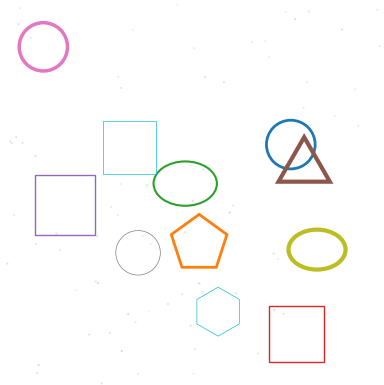[{"shape": "circle", "thickness": 2, "radius": 0.32, "center": [0.755, 0.625]}, {"shape": "pentagon", "thickness": 2, "radius": 0.38, "center": [0.517, 0.367]}, {"shape": "oval", "thickness": 1.5, "radius": 0.41, "center": [0.481, 0.523]}, {"shape": "square", "thickness": 1, "radius": 0.36, "center": [0.771, 0.132]}, {"shape": "square", "thickness": 1, "radius": 0.39, "center": [0.168, 0.467]}, {"shape": "triangle", "thickness": 3, "radius": 0.39, "center": [0.79, 0.567]}, {"shape": "circle", "thickness": 2.5, "radius": 0.31, "center": [0.113, 0.878]}, {"shape": "circle", "thickness": 0.5, "radius": 0.29, "center": [0.359, 0.343]}, {"shape": "oval", "thickness": 3, "radius": 0.37, "center": [0.823, 0.352]}, {"shape": "hexagon", "thickness": 0.5, "radius": 0.32, "center": [0.567, 0.19]}, {"shape": "square", "thickness": 0.5, "radius": 0.34, "center": [0.336, 0.616]}]